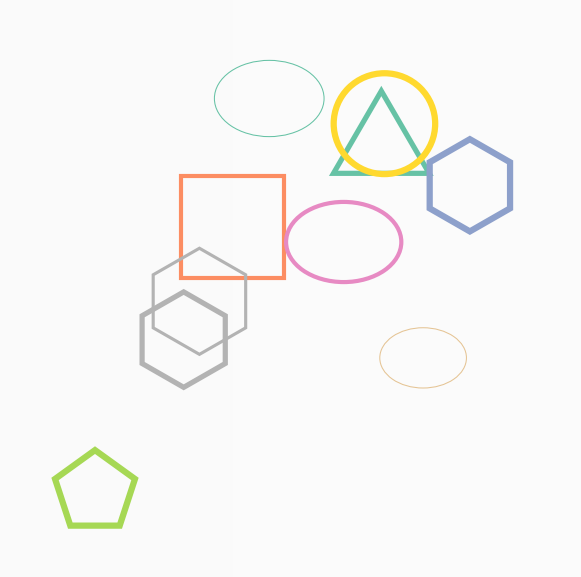[{"shape": "triangle", "thickness": 2.5, "radius": 0.48, "center": [0.656, 0.747]}, {"shape": "oval", "thickness": 0.5, "radius": 0.47, "center": [0.463, 0.829]}, {"shape": "square", "thickness": 2, "radius": 0.45, "center": [0.4, 0.606]}, {"shape": "hexagon", "thickness": 3, "radius": 0.4, "center": [0.808, 0.678]}, {"shape": "oval", "thickness": 2, "radius": 0.5, "center": [0.591, 0.58]}, {"shape": "pentagon", "thickness": 3, "radius": 0.36, "center": [0.163, 0.147]}, {"shape": "circle", "thickness": 3, "radius": 0.44, "center": [0.661, 0.785]}, {"shape": "oval", "thickness": 0.5, "radius": 0.37, "center": [0.728, 0.379]}, {"shape": "hexagon", "thickness": 1.5, "radius": 0.46, "center": [0.343, 0.477]}, {"shape": "hexagon", "thickness": 2.5, "radius": 0.41, "center": [0.316, 0.411]}]